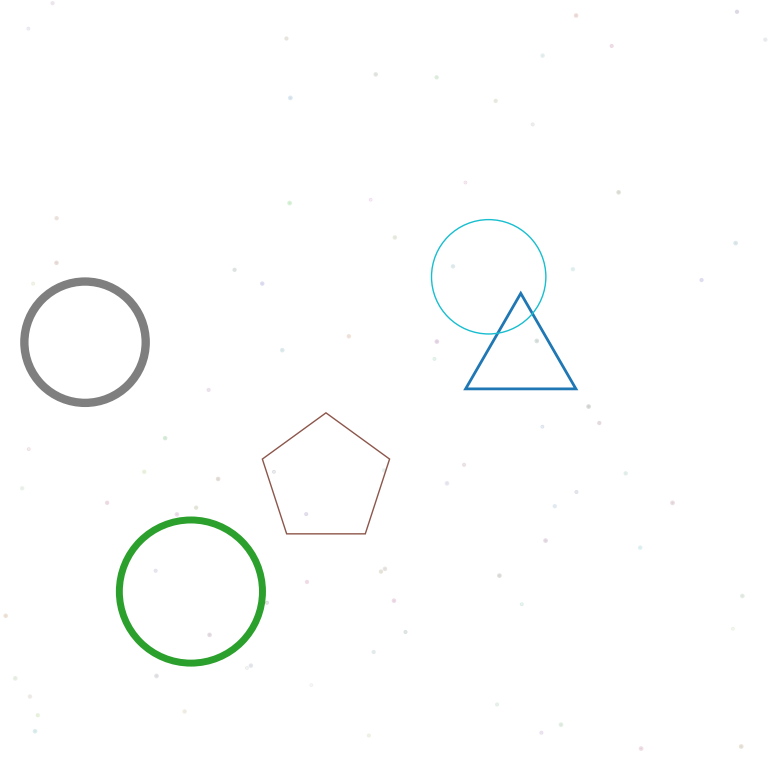[{"shape": "triangle", "thickness": 1, "radius": 0.41, "center": [0.676, 0.536]}, {"shape": "circle", "thickness": 2.5, "radius": 0.46, "center": [0.248, 0.232]}, {"shape": "pentagon", "thickness": 0.5, "radius": 0.43, "center": [0.423, 0.377]}, {"shape": "circle", "thickness": 3, "radius": 0.39, "center": [0.11, 0.556]}, {"shape": "circle", "thickness": 0.5, "radius": 0.37, "center": [0.635, 0.641]}]